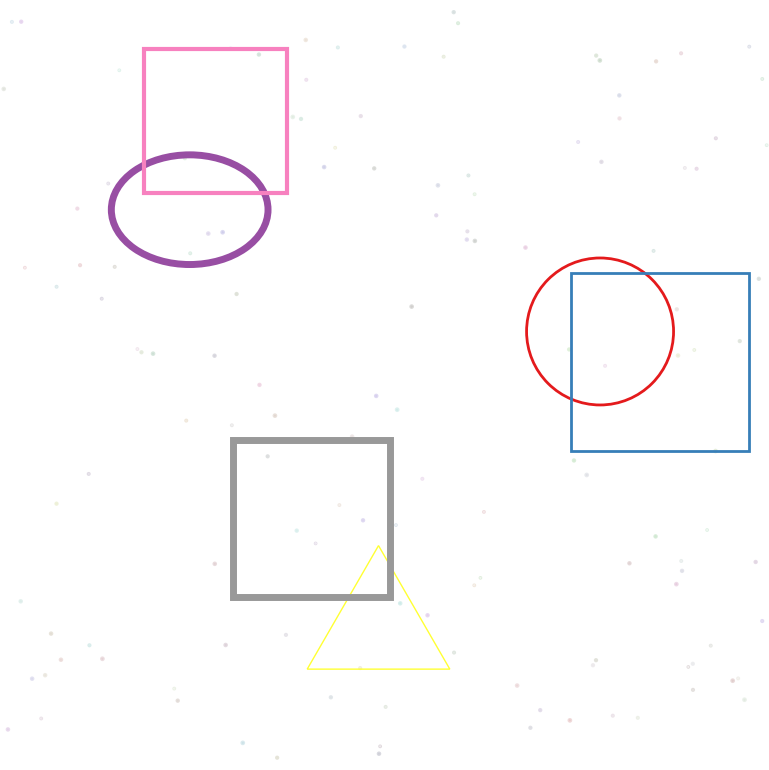[{"shape": "circle", "thickness": 1, "radius": 0.48, "center": [0.779, 0.57]}, {"shape": "square", "thickness": 1, "radius": 0.58, "center": [0.857, 0.53]}, {"shape": "oval", "thickness": 2.5, "radius": 0.51, "center": [0.246, 0.728]}, {"shape": "triangle", "thickness": 0.5, "radius": 0.53, "center": [0.492, 0.184]}, {"shape": "square", "thickness": 1.5, "radius": 0.46, "center": [0.279, 0.843]}, {"shape": "square", "thickness": 2.5, "radius": 0.51, "center": [0.404, 0.327]}]